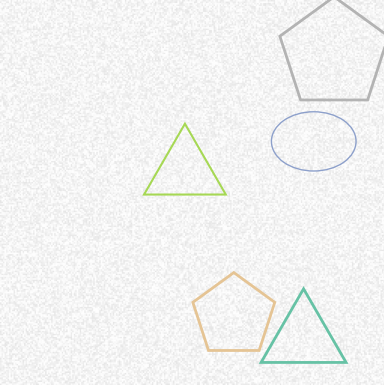[{"shape": "triangle", "thickness": 2, "radius": 0.64, "center": [0.789, 0.122]}, {"shape": "oval", "thickness": 1, "radius": 0.55, "center": [0.815, 0.633]}, {"shape": "triangle", "thickness": 1.5, "radius": 0.61, "center": [0.48, 0.556]}, {"shape": "pentagon", "thickness": 2, "radius": 0.56, "center": [0.607, 0.18]}, {"shape": "pentagon", "thickness": 2, "radius": 0.74, "center": [0.868, 0.86]}]